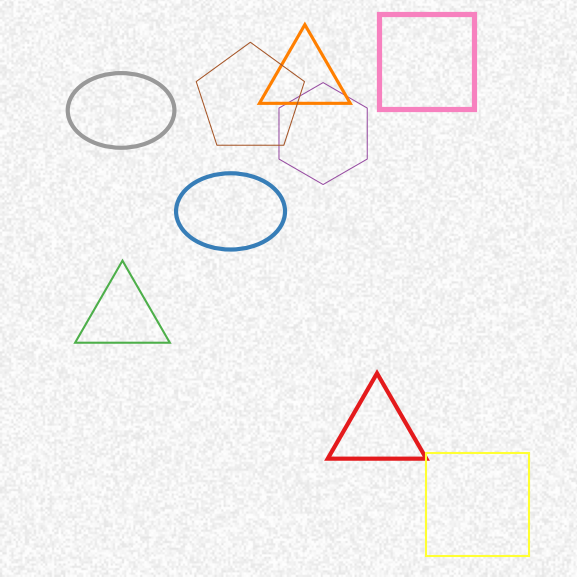[{"shape": "triangle", "thickness": 2, "radius": 0.49, "center": [0.653, 0.254]}, {"shape": "oval", "thickness": 2, "radius": 0.47, "center": [0.399, 0.633]}, {"shape": "triangle", "thickness": 1, "radius": 0.47, "center": [0.212, 0.453]}, {"shape": "hexagon", "thickness": 0.5, "radius": 0.44, "center": [0.56, 0.768]}, {"shape": "triangle", "thickness": 1.5, "radius": 0.45, "center": [0.528, 0.866]}, {"shape": "square", "thickness": 1, "radius": 0.45, "center": [0.827, 0.125]}, {"shape": "pentagon", "thickness": 0.5, "radius": 0.49, "center": [0.434, 0.827]}, {"shape": "square", "thickness": 2.5, "radius": 0.41, "center": [0.738, 0.893]}, {"shape": "oval", "thickness": 2, "radius": 0.46, "center": [0.21, 0.808]}]